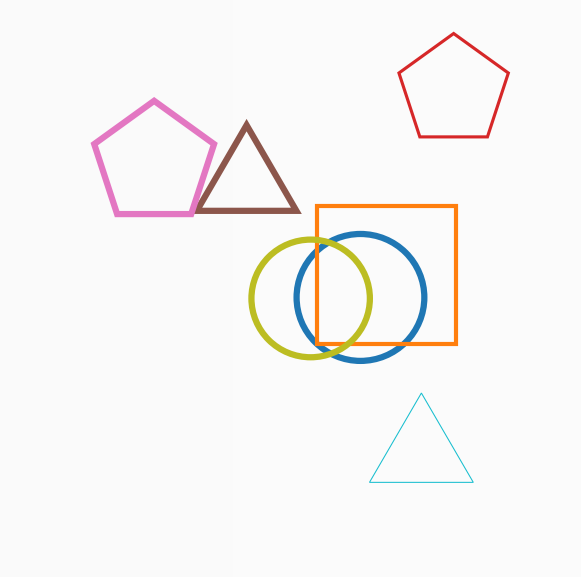[{"shape": "circle", "thickness": 3, "radius": 0.55, "center": [0.62, 0.484]}, {"shape": "square", "thickness": 2, "radius": 0.6, "center": [0.665, 0.523]}, {"shape": "pentagon", "thickness": 1.5, "radius": 0.49, "center": [0.78, 0.842]}, {"shape": "triangle", "thickness": 3, "radius": 0.49, "center": [0.424, 0.684]}, {"shape": "pentagon", "thickness": 3, "radius": 0.54, "center": [0.265, 0.716]}, {"shape": "circle", "thickness": 3, "radius": 0.51, "center": [0.534, 0.482]}, {"shape": "triangle", "thickness": 0.5, "radius": 0.52, "center": [0.725, 0.215]}]